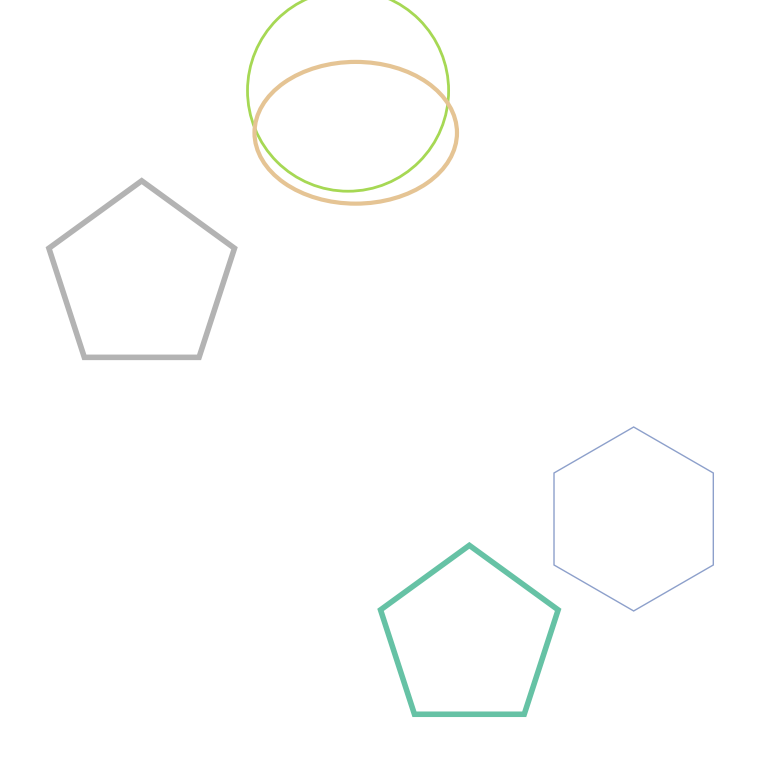[{"shape": "pentagon", "thickness": 2, "radius": 0.61, "center": [0.61, 0.17]}, {"shape": "hexagon", "thickness": 0.5, "radius": 0.6, "center": [0.823, 0.326]}, {"shape": "circle", "thickness": 1, "radius": 0.65, "center": [0.452, 0.882]}, {"shape": "oval", "thickness": 1.5, "radius": 0.66, "center": [0.462, 0.828]}, {"shape": "pentagon", "thickness": 2, "radius": 0.63, "center": [0.184, 0.638]}]